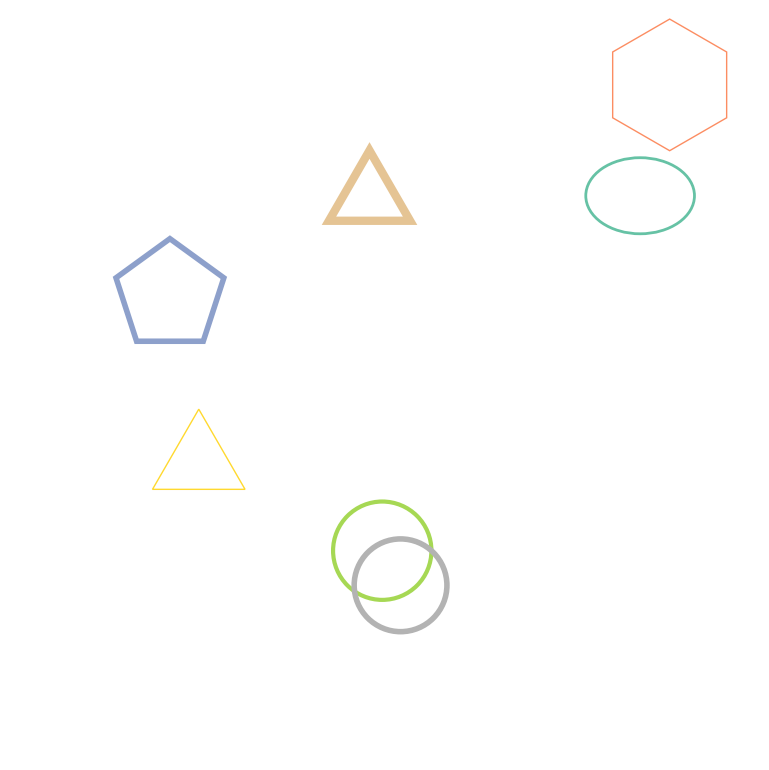[{"shape": "oval", "thickness": 1, "radius": 0.35, "center": [0.831, 0.746]}, {"shape": "hexagon", "thickness": 0.5, "radius": 0.43, "center": [0.87, 0.89]}, {"shape": "pentagon", "thickness": 2, "radius": 0.37, "center": [0.221, 0.616]}, {"shape": "circle", "thickness": 1.5, "radius": 0.32, "center": [0.496, 0.285]}, {"shape": "triangle", "thickness": 0.5, "radius": 0.35, "center": [0.258, 0.399]}, {"shape": "triangle", "thickness": 3, "radius": 0.3, "center": [0.48, 0.744]}, {"shape": "circle", "thickness": 2, "radius": 0.3, "center": [0.52, 0.24]}]